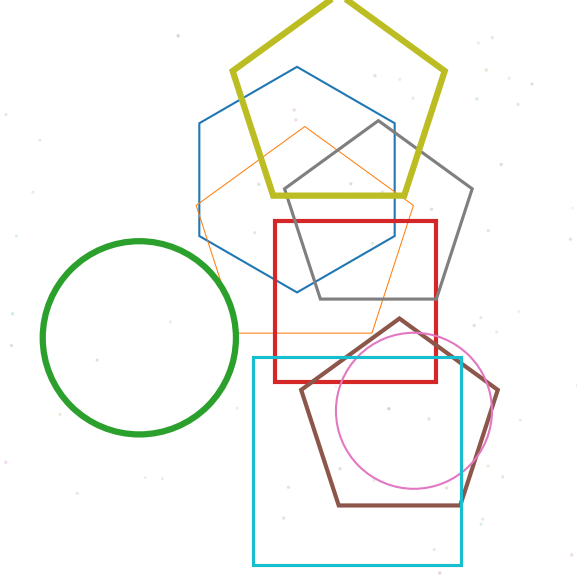[{"shape": "hexagon", "thickness": 1, "radius": 0.98, "center": [0.514, 0.688]}, {"shape": "pentagon", "thickness": 0.5, "radius": 0.99, "center": [0.528, 0.582]}, {"shape": "circle", "thickness": 3, "radius": 0.84, "center": [0.241, 0.414]}, {"shape": "square", "thickness": 2, "radius": 0.7, "center": [0.616, 0.477]}, {"shape": "pentagon", "thickness": 2, "radius": 0.89, "center": [0.692, 0.269]}, {"shape": "circle", "thickness": 1, "radius": 0.68, "center": [0.717, 0.288]}, {"shape": "pentagon", "thickness": 1.5, "radius": 0.85, "center": [0.655, 0.619]}, {"shape": "pentagon", "thickness": 3, "radius": 0.97, "center": [0.586, 0.817]}, {"shape": "square", "thickness": 1.5, "radius": 0.9, "center": [0.618, 0.201]}]